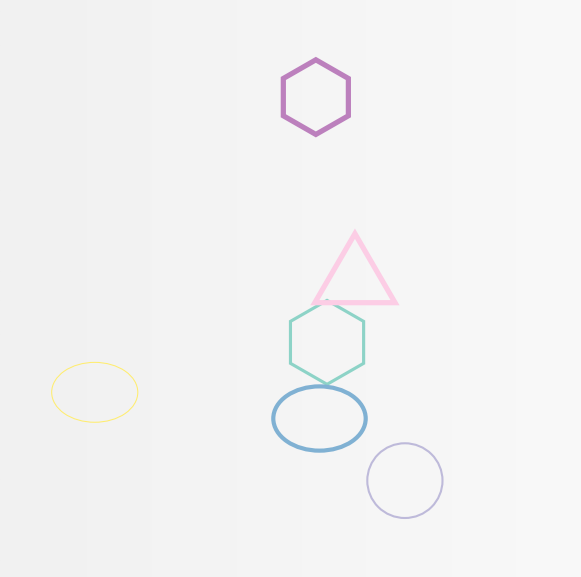[{"shape": "hexagon", "thickness": 1.5, "radius": 0.36, "center": [0.563, 0.406]}, {"shape": "circle", "thickness": 1, "radius": 0.32, "center": [0.697, 0.167]}, {"shape": "oval", "thickness": 2, "radius": 0.4, "center": [0.55, 0.274]}, {"shape": "triangle", "thickness": 2.5, "radius": 0.4, "center": [0.611, 0.515]}, {"shape": "hexagon", "thickness": 2.5, "radius": 0.32, "center": [0.543, 0.831]}, {"shape": "oval", "thickness": 0.5, "radius": 0.37, "center": [0.163, 0.32]}]